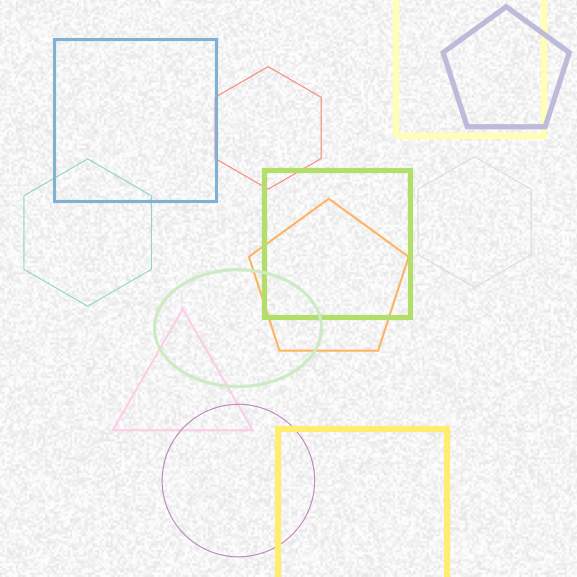[{"shape": "hexagon", "thickness": 0.5, "radius": 0.64, "center": [0.152, 0.596]}, {"shape": "square", "thickness": 3, "radius": 0.64, "center": [0.814, 0.891]}, {"shape": "pentagon", "thickness": 2.5, "radius": 0.57, "center": [0.877, 0.873]}, {"shape": "hexagon", "thickness": 0.5, "radius": 0.53, "center": [0.464, 0.778]}, {"shape": "square", "thickness": 1.5, "radius": 0.7, "center": [0.233, 0.791]}, {"shape": "pentagon", "thickness": 1, "radius": 0.73, "center": [0.569, 0.51]}, {"shape": "square", "thickness": 2.5, "radius": 0.64, "center": [0.584, 0.578]}, {"shape": "triangle", "thickness": 1, "radius": 0.7, "center": [0.316, 0.324]}, {"shape": "hexagon", "thickness": 0.5, "radius": 0.57, "center": [0.822, 0.615]}, {"shape": "circle", "thickness": 0.5, "radius": 0.66, "center": [0.413, 0.167]}, {"shape": "oval", "thickness": 1.5, "radius": 0.72, "center": [0.412, 0.431]}, {"shape": "square", "thickness": 3, "radius": 0.73, "center": [0.627, 0.109]}]